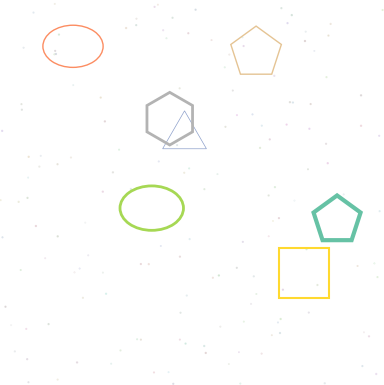[{"shape": "pentagon", "thickness": 3, "radius": 0.32, "center": [0.876, 0.428]}, {"shape": "oval", "thickness": 1, "radius": 0.39, "center": [0.19, 0.88]}, {"shape": "triangle", "thickness": 0.5, "radius": 0.33, "center": [0.479, 0.646]}, {"shape": "oval", "thickness": 2, "radius": 0.41, "center": [0.394, 0.459]}, {"shape": "square", "thickness": 1.5, "radius": 0.33, "center": [0.79, 0.291]}, {"shape": "pentagon", "thickness": 1, "radius": 0.35, "center": [0.665, 0.863]}, {"shape": "hexagon", "thickness": 2, "radius": 0.34, "center": [0.441, 0.692]}]